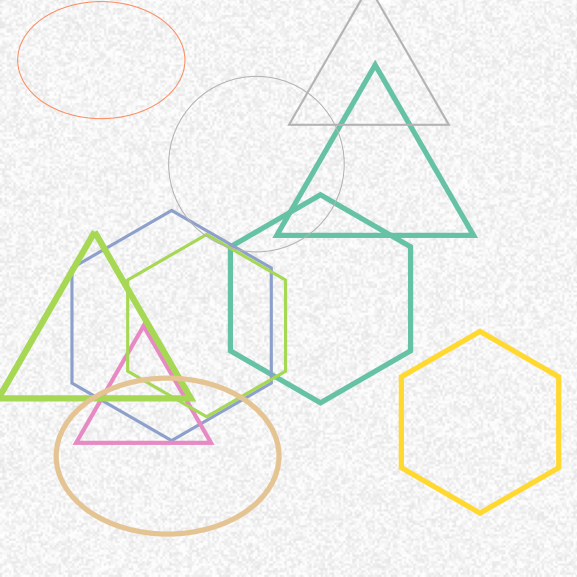[{"shape": "triangle", "thickness": 2.5, "radius": 0.98, "center": [0.65, 0.69]}, {"shape": "hexagon", "thickness": 2.5, "radius": 0.9, "center": [0.555, 0.482]}, {"shape": "oval", "thickness": 0.5, "radius": 0.72, "center": [0.175, 0.895]}, {"shape": "hexagon", "thickness": 1.5, "radius": 1.0, "center": [0.297, 0.435]}, {"shape": "triangle", "thickness": 2, "radius": 0.67, "center": [0.249, 0.3]}, {"shape": "hexagon", "thickness": 1.5, "radius": 0.79, "center": [0.358, 0.435]}, {"shape": "triangle", "thickness": 3, "radius": 0.96, "center": [0.164, 0.405]}, {"shape": "hexagon", "thickness": 2.5, "radius": 0.79, "center": [0.831, 0.268]}, {"shape": "oval", "thickness": 2.5, "radius": 0.96, "center": [0.29, 0.209]}, {"shape": "triangle", "thickness": 1, "radius": 0.8, "center": [0.639, 0.863]}, {"shape": "circle", "thickness": 0.5, "radius": 0.76, "center": [0.444, 0.715]}]